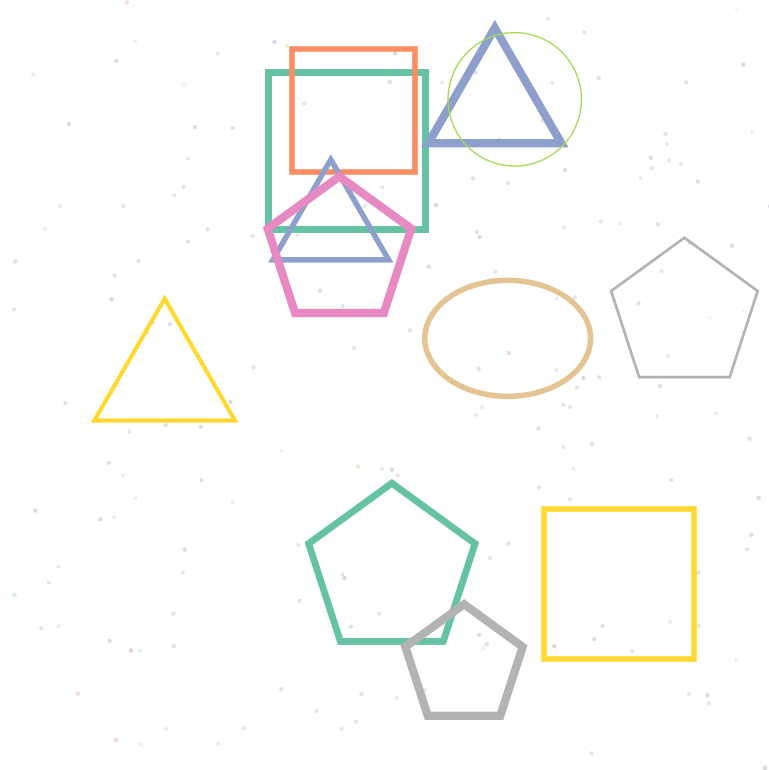[{"shape": "square", "thickness": 2.5, "radius": 0.51, "center": [0.45, 0.805]}, {"shape": "pentagon", "thickness": 2.5, "radius": 0.57, "center": [0.509, 0.259]}, {"shape": "square", "thickness": 2, "radius": 0.4, "center": [0.459, 0.857]}, {"shape": "triangle", "thickness": 3, "radius": 0.5, "center": [0.643, 0.864]}, {"shape": "triangle", "thickness": 2, "radius": 0.43, "center": [0.43, 0.706]}, {"shape": "pentagon", "thickness": 3, "radius": 0.49, "center": [0.441, 0.673]}, {"shape": "circle", "thickness": 0.5, "radius": 0.43, "center": [0.669, 0.871]}, {"shape": "square", "thickness": 2, "radius": 0.49, "center": [0.804, 0.241]}, {"shape": "triangle", "thickness": 1.5, "radius": 0.53, "center": [0.214, 0.507]}, {"shape": "oval", "thickness": 2, "radius": 0.54, "center": [0.659, 0.561]}, {"shape": "pentagon", "thickness": 3, "radius": 0.4, "center": [0.603, 0.135]}, {"shape": "pentagon", "thickness": 1, "radius": 0.5, "center": [0.889, 0.591]}]